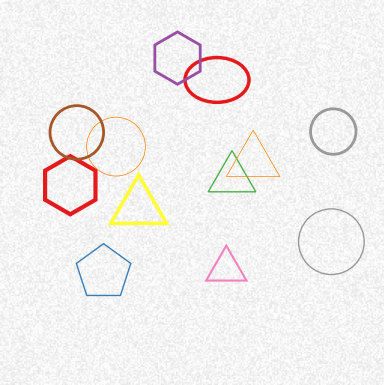[{"shape": "hexagon", "thickness": 3, "radius": 0.38, "center": [0.183, 0.519]}, {"shape": "oval", "thickness": 2.5, "radius": 0.42, "center": [0.564, 0.792]}, {"shape": "pentagon", "thickness": 1, "radius": 0.37, "center": [0.269, 0.293]}, {"shape": "triangle", "thickness": 1, "radius": 0.36, "center": [0.603, 0.537]}, {"shape": "hexagon", "thickness": 2, "radius": 0.34, "center": [0.461, 0.849]}, {"shape": "circle", "thickness": 0.5, "radius": 0.38, "center": [0.301, 0.619]}, {"shape": "triangle", "thickness": 0.5, "radius": 0.4, "center": [0.658, 0.582]}, {"shape": "triangle", "thickness": 2.5, "radius": 0.42, "center": [0.36, 0.462]}, {"shape": "circle", "thickness": 2, "radius": 0.35, "center": [0.199, 0.656]}, {"shape": "triangle", "thickness": 1.5, "radius": 0.3, "center": [0.588, 0.302]}, {"shape": "circle", "thickness": 1, "radius": 0.43, "center": [0.861, 0.372]}, {"shape": "circle", "thickness": 2, "radius": 0.3, "center": [0.866, 0.658]}]